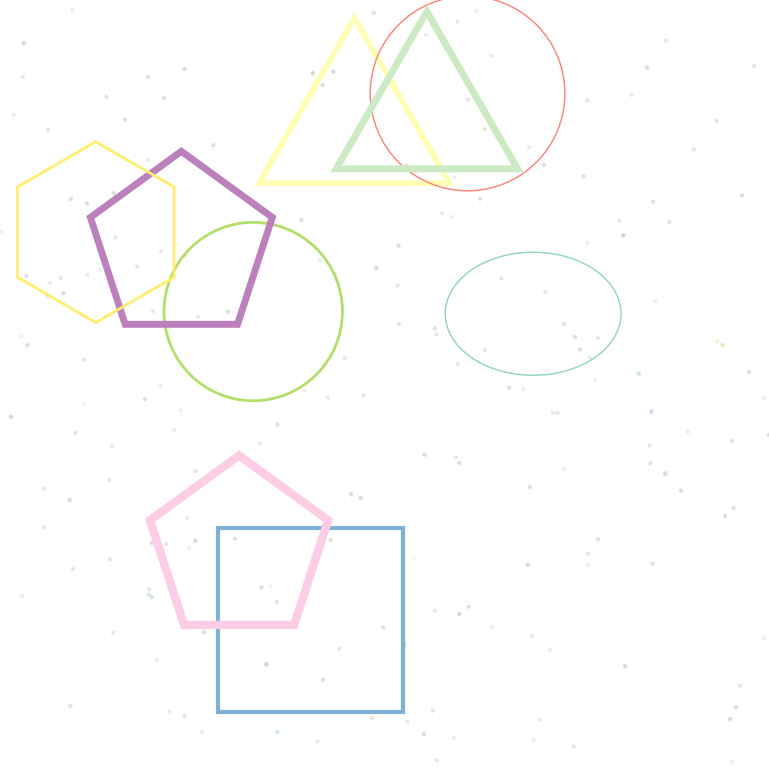[{"shape": "oval", "thickness": 0.5, "radius": 0.57, "center": [0.692, 0.593]}, {"shape": "triangle", "thickness": 2, "radius": 0.71, "center": [0.46, 0.834]}, {"shape": "circle", "thickness": 0.5, "radius": 0.63, "center": [0.607, 0.879]}, {"shape": "square", "thickness": 1.5, "radius": 0.6, "center": [0.403, 0.195]}, {"shape": "circle", "thickness": 1, "radius": 0.58, "center": [0.329, 0.595]}, {"shape": "pentagon", "thickness": 3, "radius": 0.61, "center": [0.31, 0.287]}, {"shape": "pentagon", "thickness": 2.5, "radius": 0.62, "center": [0.236, 0.679]}, {"shape": "triangle", "thickness": 2.5, "radius": 0.68, "center": [0.554, 0.849]}, {"shape": "hexagon", "thickness": 1, "radius": 0.59, "center": [0.124, 0.699]}]